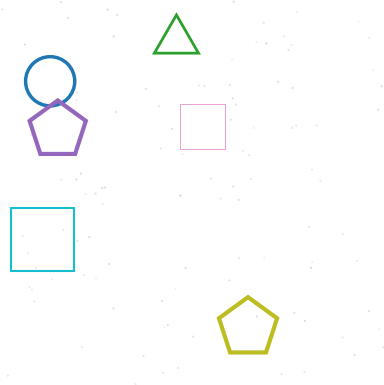[{"shape": "circle", "thickness": 2.5, "radius": 0.32, "center": [0.13, 0.789]}, {"shape": "triangle", "thickness": 2, "radius": 0.33, "center": [0.458, 0.895]}, {"shape": "pentagon", "thickness": 3, "radius": 0.38, "center": [0.15, 0.662]}, {"shape": "square", "thickness": 0.5, "radius": 0.29, "center": [0.525, 0.671]}, {"shape": "pentagon", "thickness": 3, "radius": 0.4, "center": [0.644, 0.149]}, {"shape": "square", "thickness": 1.5, "radius": 0.41, "center": [0.111, 0.378]}]